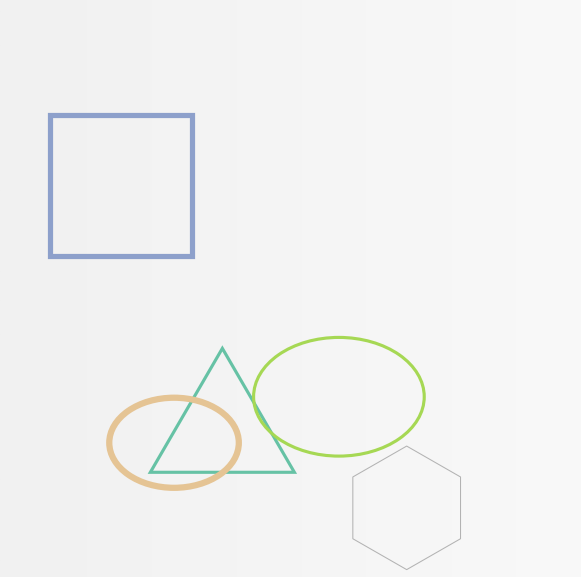[{"shape": "triangle", "thickness": 1.5, "radius": 0.72, "center": [0.383, 0.253]}, {"shape": "square", "thickness": 2.5, "radius": 0.61, "center": [0.208, 0.678]}, {"shape": "oval", "thickness": 1.5, "radius": 0.73, "center": [0.583, 0.312]}, {"shape": "oval", "thickness": 3, "radius": 0.56, "center": [0.299, 0.232]}, {"shape": "hexagon", "thickness": 0.5, "radius": 0.53, "center": [0.7, 0.12]}]